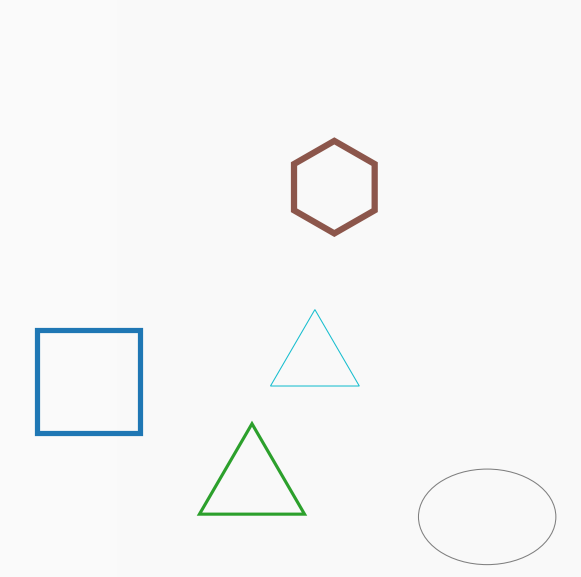[{"shape": "square", "thickness": 2.5, "radius": 0.44, "center": [0.153, 0.339]}, {"shape": "triangle", "thickness": 1.5, "radius": 0.52, "center": [0.434, 0.161]}, {"shape": "hexagon", "thickness": 3, "radius": 0.4, "center": [0.575, 0.675]}, {"shape": "oval", "thickness": 0.5, "radius": 0.59, "center": [0.838, 0.104]}, {"shape": "triangle", "thickness": 0.5, "radius": 0.44, "center": [0.542, 0.375]}]